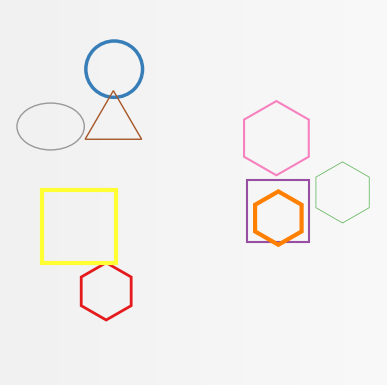[{"shape": "hexagon", "thickness": 2, "radius": 0.37, "center": [0.274, 0.243]}, {"shape": "circle", "thickness": 2.5, "radius": 0.37, "center": [0.295, 0.82]}, {"shape": "hexagon", "thickness": 0.5, "radius": 0.4, "center": [0.884, 0.5]}, {"shape": "square", "thickness": 1.5, "radius": 0.4, "center": [0.719, 0.452]}, {"shape": "hexagon", "thickness": 3, "radius": 0.35, "center": [0.718, 0.434]}, {"shape": "square", "thickness": 3, "radius": 0.47, "center": [0.204, 0.412]}, {"shape": "triangle", "thickness": 1, "radius": 0.42, "center": [0.293, 0.68]}, {"shape": "hexagon", "thickness": 1.5, "radius": 0.48, "center": [0.713, 0.641]}, {"shape": "oval", "thickness": 1, "radius": 0.43, "center": [0.131, 0.671]}]